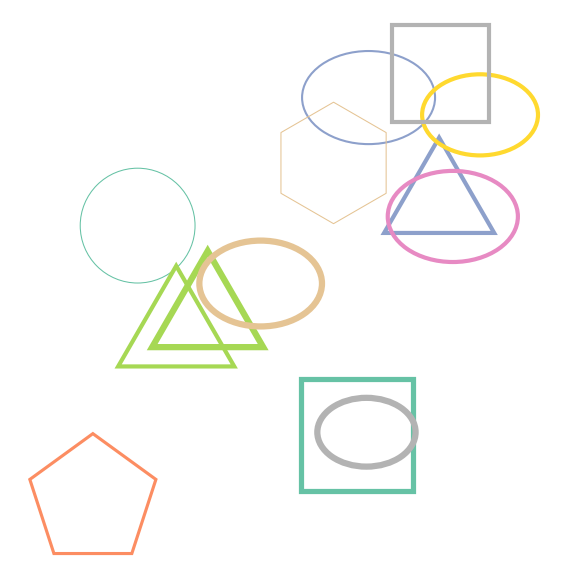[{"shape": "square", "thickness": 2.5, "radius": 0.48, "center": [0.619, 0.246]}, {"shape": "circle", "thickness": 0.5, "radius": 0.5, "center": [0.238, 0.608]}, {"shape": "pentagon", "thickness": 1.5, "radius": 0.57, "center": [0.161, 0.133]}, {"shape": "triangle", "thickness": 2, "radius": 0.55, "center": [0.76, 0.651]}, {"shape": "oval", "thickness": 1, "radius": 0.58, "center": [0.638, 0.83]}, {"shape": "oval", "thickness": 2, "radius": 0.56, "center": [0.784, 0.624]}, {"shape": "triangle", "thickness": 2, "radius": 0.58, "center": [0.305, 0.423]}, {"shape": "triangle", "thickness": 3, "radius": 0.55, "center": [0.36, 0.454]}, {"shape": "oval", "thickness": 2, "radius": 0.5, "center": [0.831, 0.8]}, {"shape": "hexagon", "thickness": 0.5, "radius": 0.53, "center": [0.578, 0.717]}, {"shape": "oval", "thickness": 3, "radius": 0.53, "center": [0.451, 0.508]}, {"shape": "oval", "thickness": 3, "radius": 0.43, "center": [0.635, 0.251]}, {"shape": "square", "thickness": 2, "radius": 0.42, "center": [0.763, 0.872]}]